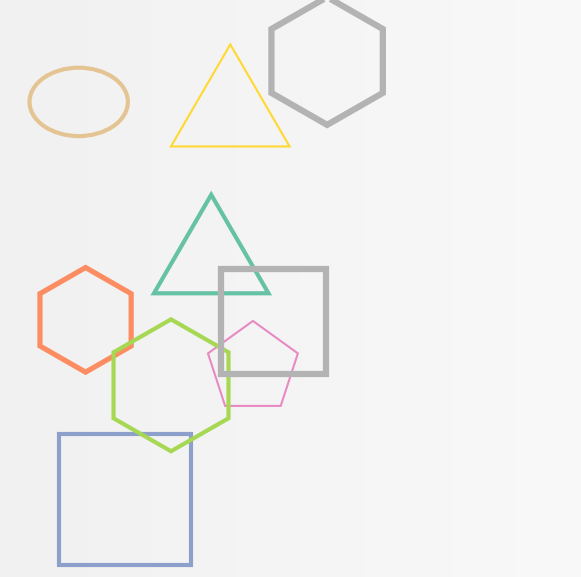[{"shape": "triangle", "thickness": 2, "radius": 0.57, "center": [0.363, 0.548]}, {"shape": "hexagon", "thickness": 2.5, "radius": 0.45, "center": [0.147, 0.445]}, {"shape": "square", "thickness": 2, "radius": 0.57, "center": [0.215, 0.134]}, {"shape": "pentagon", "thickness": 1, "radius": 0.41, "center": [0.435, 0.362]}, {"shape": "hexagon", "thickness": 2, "radius": 0.57, "center": [0.294, 0.332]}, {"shape": "triangle", "thickness": 1, "radius": 0.59, "center": [0.396, 0.804]}, {"shape": "oval", "thickness": 2, "radius": 0.42, "center": [0.135, 0.823]}, {"shape": "hexagon", "thickness": 3, "radius": 0.55, "center": [0.563, 0.894]}, {"shape": "square", "thickness": 3, "radius": 0.45, "center": [0.471, 0.442]}]